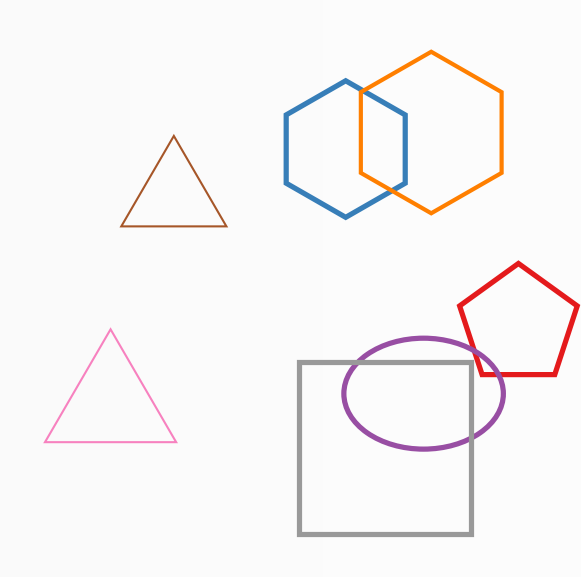[{"shape": "pentagon", "thickness": 2.5, "radius": 0.53, "center": [0.892, 0.437]}, {"shape": "hexagon", "thickness": 2.5, "radius": 0.59, "center": [0.595, 0.741]}, {"shape": "oval", "thickness": 2.5, "radius": 0.69, "center": [0.729, 0.317]}, {"shape": "hexagon", "thickness": 2, "radius": 0.7, "center": [0.742, 0.77]}, {"shape": "triangle", "thickness": 1, "radius": 0.52, "center": [0.299, 0.659]}, {"shape": "triangle", "thickness": 1, "radius": 0.65, "center": [0.19, 0.299]}, {"shape": "square", "thickness": 2.5, "radius": 0.74, "center": [0.662, 0.223]}]